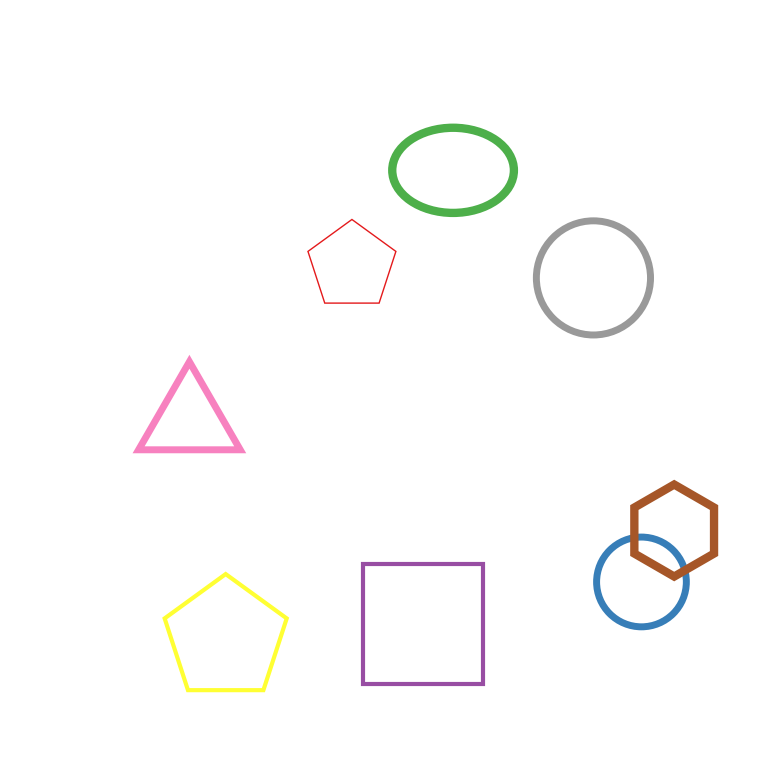[{"shape": "pentagon", "thickness": 0.5, "radius": 0.3, "center": [0.457, 0.655]}, {"shape": "circle", "thickness": 2.5, "radius": 0.29, "center": [0.833, 0.244]}, {"shape": "oval", "thickness": 3, "radius": 0.39, "center": [0.588, 0.779]}, {"shape": "square", "thickness": 1.5, "radius": 0.39, "center": [0.549, 0.189]}, {"shape": "pentagon", "thickness": 1.5, "radius": 0.42, "center": [0.293, 0.171]}, {"shape": "hexagon", "thickness": 3, "radius": 0.3, "center": [0.876, 0.311]}, {"shape": "triangle", "thickness": 2.5, "radius": 0.38, "center": [0.246, 0.454]}, {"shape": "circle", "thickness": 2.5, "radius": 0.37, "center": [0.771, 0.639]}]